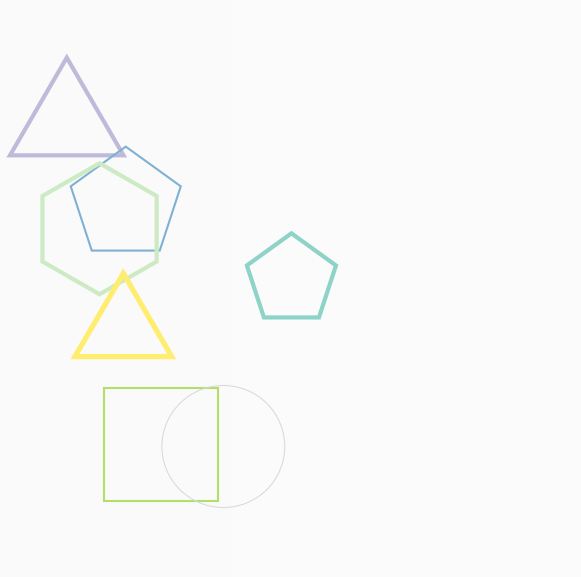[{"shape": "pentagon", "thickness": 2, "radius": 0.4, "center": [0.501, 0.515]}, {"shape": "triangle", "thickness": 2, "radius": 0.56, "center": [0.115, 0.787]}, {"shape": "pentagon", "thickness": 1, "radius": 0.5, "center": [0.216, 0.646]}, {"shape": "square", "thickness": 1, "radius": 0.49, "center": [0.277, 0.23]}, {"shape": "circle", "thickness": 0.5, "radius": 0.53, "center": [0.384, 0.226]}, {"shape": "hexagon", "thickness": 2, "radius": 0.57, "center": [0.171, 0.603]}, {"shape": "triangle", "thickness": 2.5, "radius": 0.48, "center": [0.212, 0.43]}]